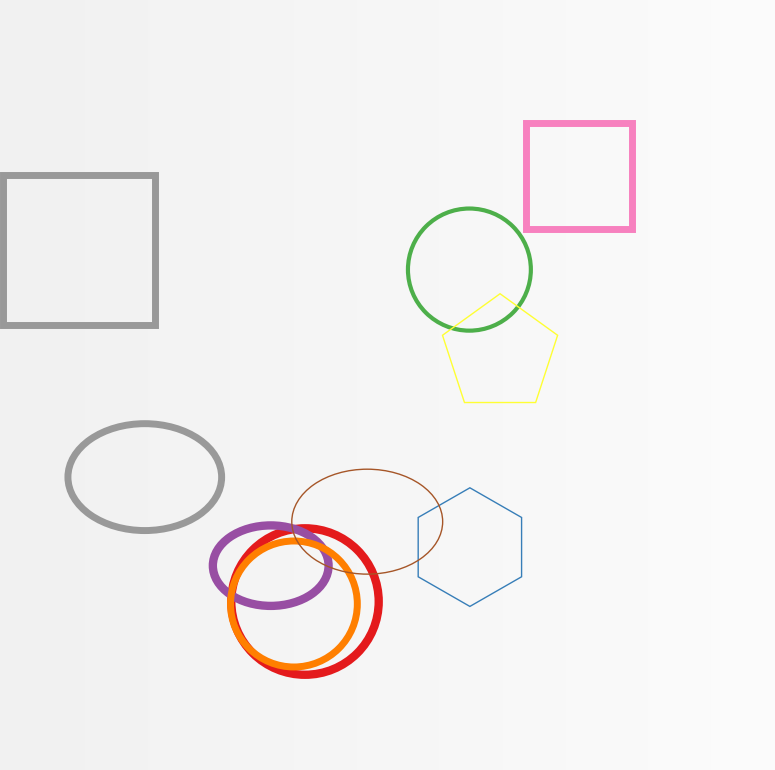[{"shape": "circle", "thickness": 3, "radius": 0.48, "center": [0.394, 0.219]}, {"shape": "hexagon", "thickness": 0.5, "radius": 0.39, "center": [0.606, 0.289]}, {"shape": "circle", "thickness": 1.5, "radius": 0.4, "center": [0.606, 0.65]}, {"shape": "oval", "thickness": 3, "radius": 0.37, "center": [0.349, 0.265]}, {"shape": "circle", "thickness": 2.5, "radius": 0.41, "center": [0.379, 0.216]}, {"shape": "pentagon", "thickness": 0.5, "radius": 0.39, "center": [0.645, 0.54]}, {"shape": "oval", "thickness": 0.5, "radius": 0.49, "center": [0.474, 0.323]}, {"shape": "square", "thickness": 2.5, "radius": 0.34, "center": [0.748, 0.772]}, {"shape": "oval", "thickness": 2.5, "radius": 0.5, "center": [0.187, 0.38]}, {"shape": "square", "thickness": 2.5, "radius": 0.49, "center": [0.102, 0.675]}]